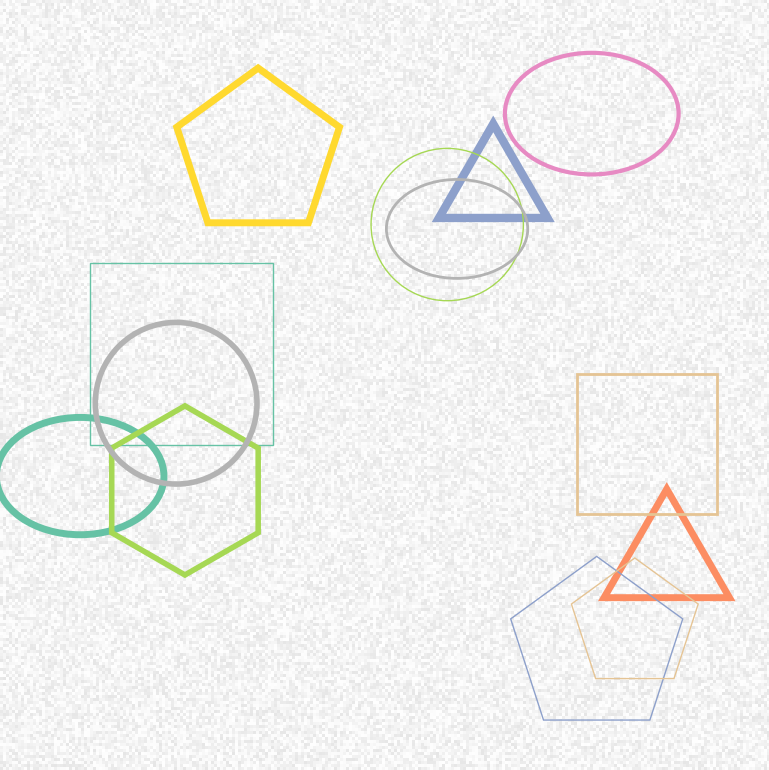[{"shape": "oval", "thickness": 2.5, "radius": 0.54, "center": [0.104, 0.382]}, {"shape": "square", "thickness": 0.5, "radius": 0.59, "center": [0.236, 0.54]}, {"shape": "triangle", "thickness": 2.5, "radius": 0.47, "center": [0.866, 0.271]}, {"shape": "triangle", "thickness": 3, "radius": 0.41, "center": [0.641, 0.758]}, {"shape": "pentagon", "thickness": 0.5, "radius": 0.59, "center": [0.775, 0.16]}, {"shape": "oval", "thickness": 1.5, "radius": 0.56, "center": [0.768, 0.852]}, {"shape": "circle", "thickness": 0.5, "radius": 0.49, "center": [0.581, 0.708]}, {"shape": "hexagon", "thickness": 2, "radius": 0.55, "center": [0.24, 0.363]}, {"shape": "pentagon", "thickness": 2.5, "radius": 0.56, "center": [0.335, 0.801]}, {"shape": "square", "thickness": 1, "radius": 0.45, "center": [0.84, 0.423]}, {"shape": "pentagon", "thickness": 0.5, "radius": 0.43, "center": [0.824, 0.189]}, {"shape": "oval", "thickness": 1, "radius": 0.46, "center": [0.594, 0.703]}, {"shape": "circle", "thickness": 2, "radius": 0.52, "center": [0.229, 0.476]}]